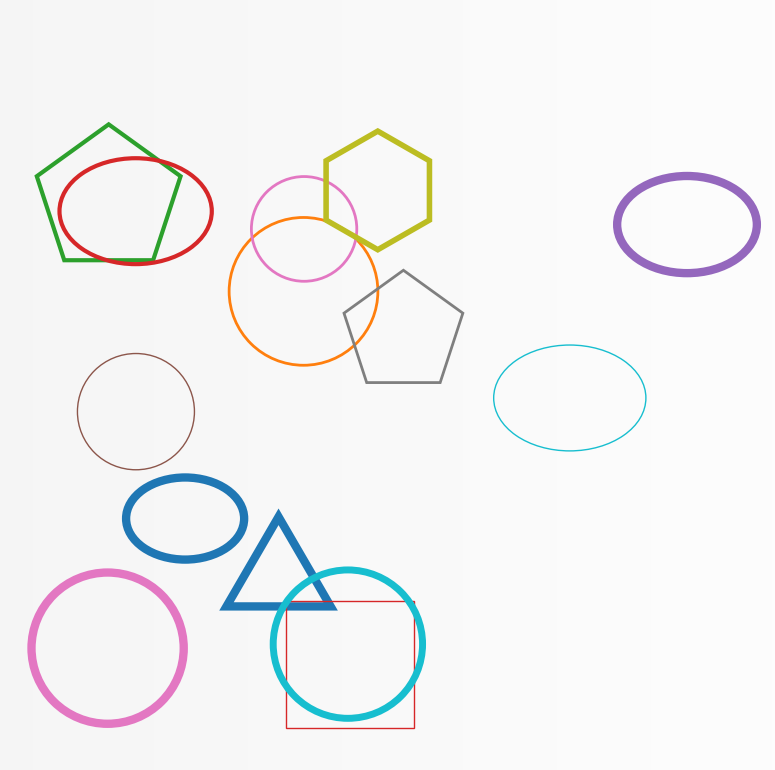[{"shape": "triangle", "thickness": 3, "radius": 0.39, "center": [0.359, 0.251]}, {"shape": "oval", "thickness": 3, "radius": 0.38, "center": [0.239, 0.327]}, {"shape": "circle", "thickness": 1, "radius": 0.48, "center": [0.392, 0.622]}, {"shape": "pentagon", "thickness": 1.5, "radius": 0.49, "center": [0.14, 0.741]}, {"shape": "square", "thickness": 0.5, "radius": 0.41, "center": [0.451, 0.137]}, {"shape": "oval", "thickness": 1.5, "radius": 0.49, "center": [0.175, 0.726]}, {"shape": "oval", "thickness": 3, "radius": 0.45, "center": [0.886, 0.708]}, {"shape": "circle", "thickness": 0.5, "radius": 0.38, "center": [0.175, 0.465]}, {"shape": "circle", "thickness": 1, "radius": 0.34, "center": [0.392, 0.703]}, {"shape": "circle", "thickness": 3, "radius": 0.49, "center": [0.139, 0.158]}, {"shape": "pentagon", "thickness": 1, "radius": 0.4, "center": [0.521, 0.568]}, {"shape": "hexagon", "thickness": 2, "radius": 0.39, "center": [0.487, 0.753]}, {"shape": "oval", "thickness": 0.5, "radius": 0.49, "center": [0.735, 0.483]}, {"shape": "circle", "thickness": 2.5, "radius": 0.48, "center": [0.449, 0.163]}]